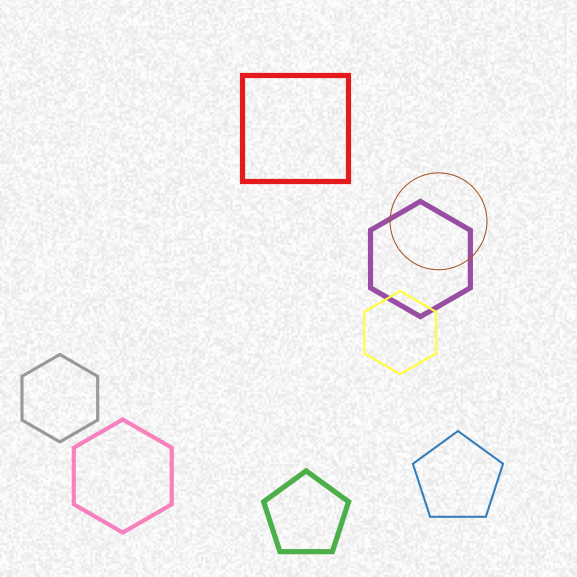[{"shape": "square", "thickness": 2.5, "radius": 0.46, "center": [0.511, 0.778]}, {"shape": "pentagon", "thickness": 1, "radius": 0.41, "center": [0.793, 0.171]}, {"shape": "pentagon", "thickness": 2.5, "radius": 0.39, "center": [0.53, 0.106]}, {"shape": "hexagon", "thickness": 2.5, "radius": 0.5, "center": [0.728, 0.551]}, {"shape": "hexagon", "thickness": 1, "radius": 0.36, "center": [0.693, 0.423]}, {"shape": "circle", "thickness": 0.5, "radius": 0.42, "center": [0.759, 0.616]}, {"shape": "hexagon", "thickness": 2, "radius": 0.49, "center": [0.213, 0.175]}, {"shape": "hexagon", "thickness": 1.5, "radius": 0.38, "center": [0.104, 0.31]}]